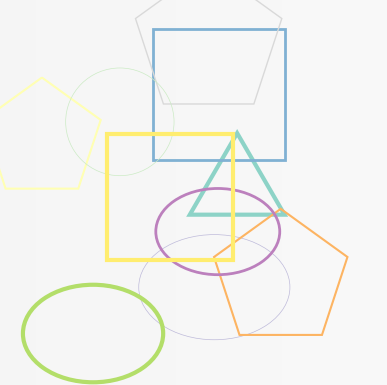[{"shape": "triangle", "thickness": 3, "radius": 0.71, "center": [0.612, 0.513]}, {"shape": "pentagon", "thickness": 1.5, "radius": 0.8, "center": [0.108, 0.639]}, {"shape": "oval", "thickness": 0.5, "radius": 0.98, "center": [0.553, 0.254]}, {"shape": "square", "thickness": 2, "radius": 0.85, "center": [0.565, 0.755]}, {"shape": "pentagon", "thickness": 1.5, "radius": 0.91, "center": [0.724, 0.277]}, {"shape": "oval", "thickness": 3, "radius": 0.9, "center": [0.24, 0.134]}, {"shape": "pentagon", "thickness": 1, "radius": 0.99, "center": [0.538, 0.891]}, {"shape": "oval", "thickness": 2, "radius": 0.8, "center": [0.562, 0.398]}, {"shape": "circle", "thickness": 0.5, "radius": 0.7, "center": [0.309, 0.684]}, {"shape": "square", "thickness": 3, "radius": 0.82, "center": [0.439, 0.488]}]